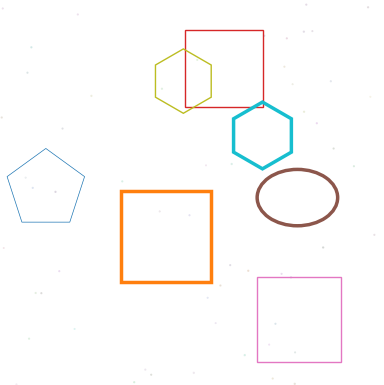[{"shape": "pentagon", "thickness": 0.5, "radius": 0.53, "center": [0.119, 0.509]}, {"shape": "square", "thickness": 2.5, "radius": 0.59, "center": [0.431, 0.386]}, {"shape": "square", "thickness": 1, "radius": 0.51, "center": [0.581, 0.822]}, {"shape": "oval", "thickness": 2.5, "radius": 0.52, "center": [0.772, 0.487]}, {"shape": "square", "thickness": 1, "radius": 0.55, "center": [0.777, 0.17]}, {"shape": "hexagon", "thickness": 1, "radius": 0.42, "center": [0.476, 0.789]}, {"shape": "hexagon", "thickness": 2.5, "radius": 0.43, "center": [0.682, 0.648]}]